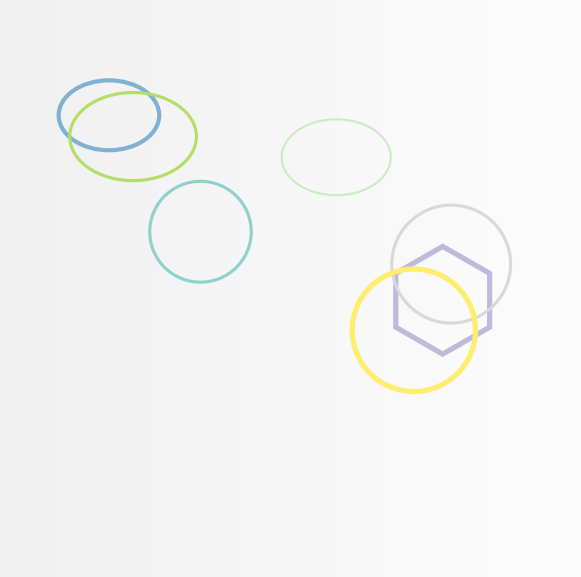[{"shape": "circle", "thickness": 1.5, "radius": 0.44, "center": [0.345, 0.598]}, {"shape": "hexagon", "thickness": 2.5, "radius": 0.47, "center": [0.762, 0.479]}, {"shape": "oval", "thickness": 2, "radius": 0.43, "center": [0.187, 0.799]}, {"shape": "oval", "thickness": 1.5, "radius": 0.54, "center": [0.229, 0.763]}, {"shape": "circle", "thickness": 1.5, "radius": 0.51, "center": [0.776, 0.542]}, {"shape": "oval", "thickness": 1, "radius": 0.47, "center": [0.578, 0.727]}, {"shape": "circle", "thickness": 2.5, "radius": 0.53, "center": [0.712, 0.427]}]